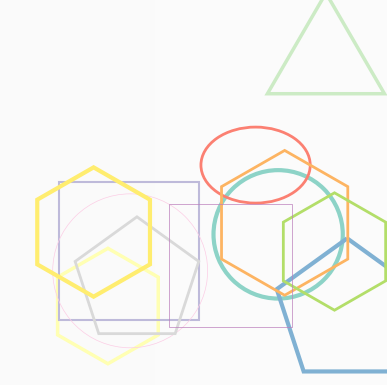[{"shape": "circle", "thickness": 3, "radius": 0.83, "center": [0.718, 0.391]}, {"shape": "hexagon", "thickness": 2.5, "radius": 0.75, "center": [0.279, 0.205]}, {"shape": "square", "thickness": 1.5, "radius": 0.9, "center": [0.333, 0.348]}, {"shape": "oval", "thickness": 2, "radius": 0.71, "center": [0.66, 0.571]}, {"shape": "pentagon", "thickness": 3, "radius": 0.96, "center": [0.896, 0.19]}, {"shape": "hexagon", "thickness": 2, "radius": 0.94, "center": [0.735, 0.421]}, {"shape": "hexagon", "thickness": 2, "radius": 0.76, "center": [0.863, 0.347]}, {"shape": "circle", "thickness": 0.5, "radius": 1.0, "center": [0.336, 0.297]}, {"shape": "pentagon", "thickness": 2, "radius": 0.84, "center": [0.353, 0.269]}, {"shape": "square", "thickness": 0.5, "radius": 0.8, "center": [0.595, 0.31]}, {"shape": "triangle", "thickness": 2.5, "radius": 0.87, "center": [0.841, 0.844]}, {"shape": "hexagon", "thickness": 3, "radius": 0.84, "center": [0.242, 0.397]}]